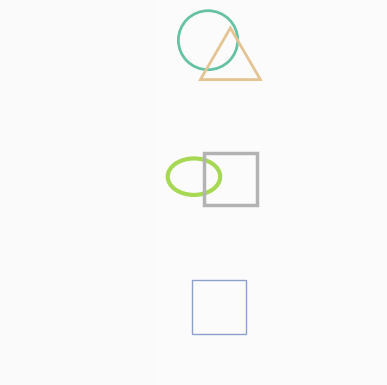[{"shape": "circle", "thickness": 2, "radius": 0.38, "center": [0.537, 0.896]}, {"shape": "square", "thickness": 1, "radius": 0.35, "center": [0.566, 0.203]}, {"shape": "oval", "thickness": 3, "radius": 0.34, "center": [0.501, 0.541]}, {"shape": "triangle", "thickness": 2, "radius": 0.45, "center": [0.595, 0.838]}, {"shape": "square", "thickness": 2.5, "radius": 0.34, "center": [0.595, 0.534]}]